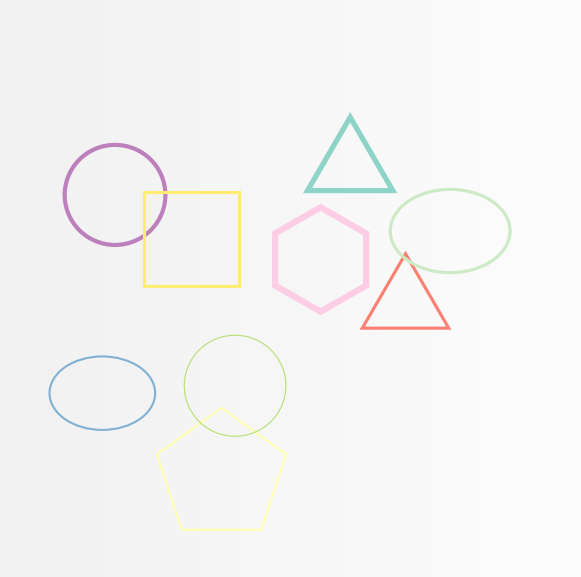[{"shape": "triangle", "thickness": 2.5, "radius": 0.42, "center": [0.602, 0.711]}, {"shape": "pentagon", "thickness": 1, "radius": 0.58, "center": [0.381, 0.176]}, {"shape": "triangle", "thickness": 1.5, "radius": 0.43, "center": [0.698, 0.474]}, {"shape": "oval", "thickness": 1, "radius": 0.45, "center": [0.176, 0.318]}, {"shape": "circle", "thickness": 0.5, "radius": 0.44, "center": [0.404, 0.331]}, {"shape": "hexagon", "thickness": 3, "radius": 0.45, "center": [0.552, 0.55]}, {"shape": "circle", "thickness": 2, "radius": 0.43, "center": [0.198, 0.662]}, {"shape": "oval", "thickness": 1.5, "radius": 0.52, "center": [0.774, 0.599]}, {"shape": "square", "thickness": 1.5, "radius": 0.41, "center": [0.33, 0.585]}]